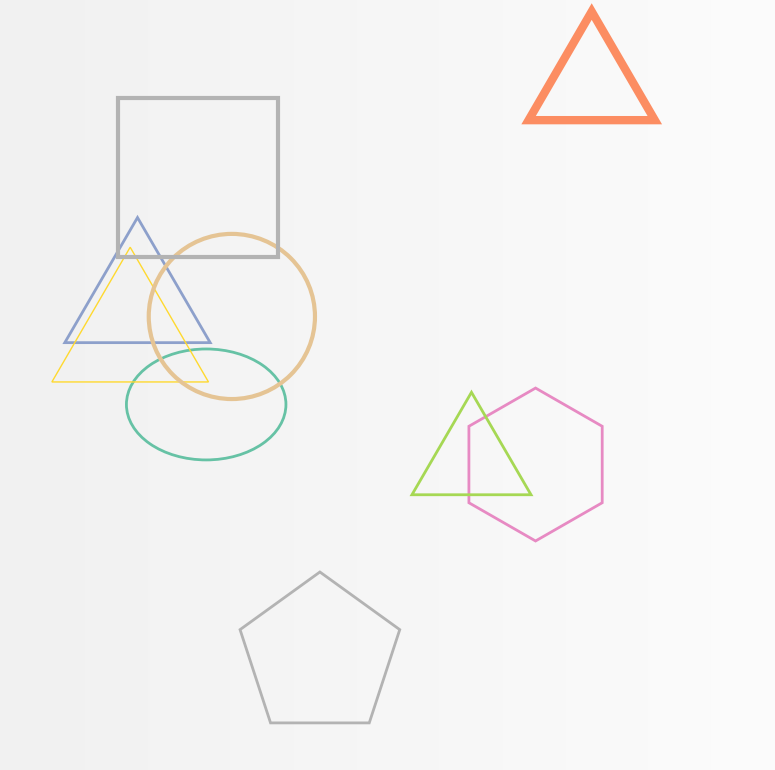[{"shape": "oval", "thickness": 1, "radius": 0.51, "center": [0.266, 0.475]}, {"shape": "triangle", "thickness": 3, "radius": 0.47, "center": [0.763, 0.891]}, {"shape": "triangle", "thickness": 1, "radius": 0.54, "center": [0.177, 0.609]}, {"shape": "hexagon", "thickness": 1, "radius": 0.5, "center": [0.691, 0.397]}, {"shape": "triangle", "thickness": 1, "radius": 0.44, "center": [0.608, 0.402]}, {"shape": "triangle", "thickness": 0.5, "radius": 0.58, "center": [0.168, 0.562]}, {"shape": "circle", "thickness": 1.5, "radius": 0.54, "center": [0.299, 0.589]}, {"shape": "square", "thickness": 1.5, "radius": 0.52, "center": [0.255, 0.769]}, {"shape": "pentagon", "thickness": 1, "radius": 0.54, "center": [0.413, 0.149]}]